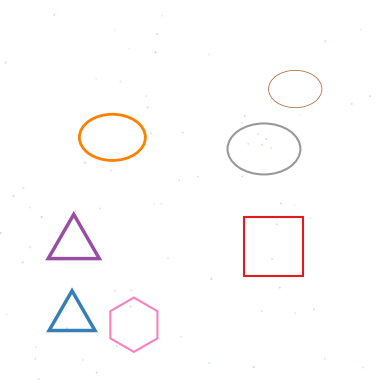[{"shape": "square", "thickness": 1.5, "radius": 0.38, "center": [0.71, 0.36]}, {"shape": "triangle", "thickness": 2.5, "radius": 0.34, "center": [0.187, 0.176]}, {"shape": "triangle", "thickness": 2.5, "radius": 0.38, "center": [0.192, 0.367]}, {"shape": "oval", "thickness": 2, "radius": 0.43, "center": [0.292, 0.643]}, {"shape": "oval", "thickness": 0.5, "radius": 0.35, "center": [0.767, 0.769]}, {"shape": "hexagon", "thickness": 1.5, "radius": 0.35, "center": [0.348, 0.157]}, {"shape": "oval", "thickness": 1.5, "radius": 0.47, "center": [0.686, 0.613]}]